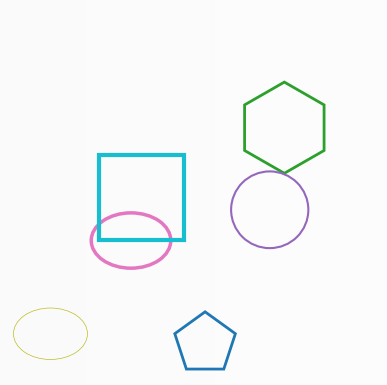[{"shape": "pentagon", "thickness": 2, "radius": 0.41, "center": [0.529, 0.108]}, {"shape": "hexagon", "thickness": 2, "radius": 0.59, "center": [0.734, 0.668]}, {"shape": "circle", "thickness": 1.5, "radius": 0.5, "center": [0.696, 0.455]}, {"shape": "oval", "thickness": 2.5, "radius": 0.51, "center": [0.338, 0.375]}, {"shape": "oval", "thickness": 0.5, "radius": 0.48, "center": [0.13, 0.133]}, {"shape": "square", "thickness": 3, "radius": 0.55, "center": [0.364, 0.486]}]